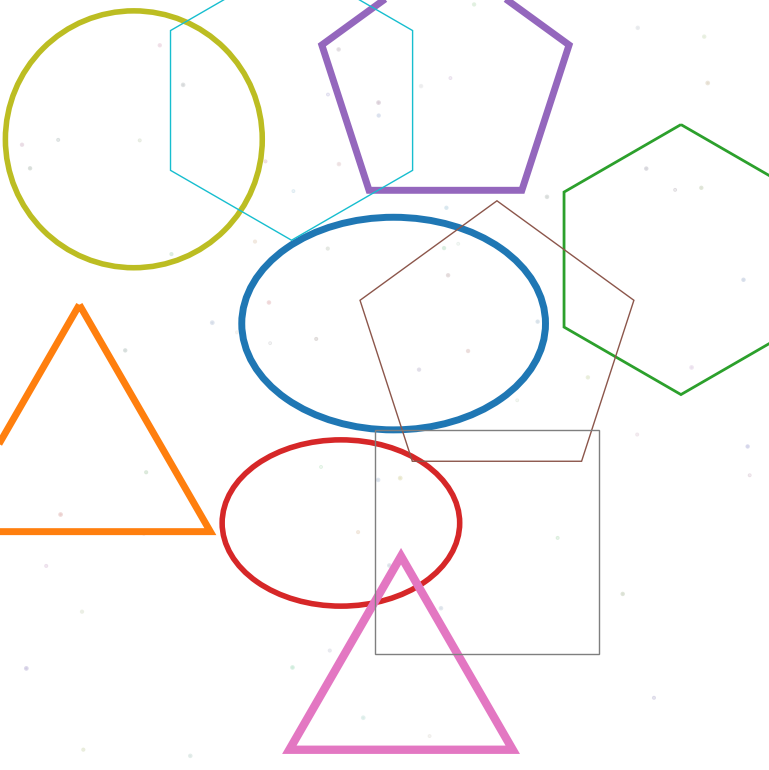[{"shape": "oval", "thickness": 2.5, "radius": 0.99, "center": [0.511, 0.58]}, {"shape": "triangle", "thickness": 2.5, "radius": 0.98, "center": [0.103, 0.408]}, {"shape": "hexagon", "thickness": 1, "radius": 0.88, "center": [0.884, 0.663]}, {"shape": "oval", "thickness": 2, "radius": 0.77, "center": [0.443, 0.321]}, {"shape": "pentagon", "thickness": 2.5, "radius": 0.84, "center": [0.579, 0.889]}, {"shape": "pentagon", "thickness": 0.5, "radius": 0.93, "center": [0.645, 0.552]}, {"shape": "triangle", "thickness": 3, "radius": 0.84, "center": [0.521, 0.11]}, {"shape": "square", "thickness": 0.5, "radius": 0.73, "center": [0.633, 0.296]}, {"shape": "circle", "thickness": 2, "radius": 0.83, "center": [0.174, 0.819]}, {"shape": "hexagon", "thickness": 0.5, "radius": 0.91, "center": [0.379, 0.87]}]